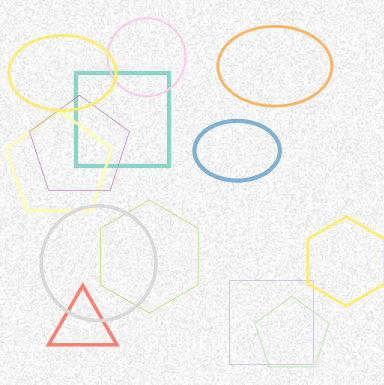[{"shape": "square", "thickness": 3, "radius": 0.6, "center": [0.318, 0.69]}, {"shape": "pentagon", "thickness": 2, "radius": 0.72, "center": [0.153, 0.569]}, {"shape": "square", "thickness": 0.5, "radius": 0.54, "center": [0.703, 0.163]}, {"shape": "triangle", "thickness": 2.5, "radius": 0.51, "center": [0.215, 0.156]}, {"shape": "oval", "thickness": 3, "radius": 0.55, "center": [0.616, 0.609]}, {"shape": "oval", "thickness": 2, "radius": 0.74, "center": [0.714, 0.828]}, {"shape": "hexagon", "thickness": 0.5, "radius": 0.73, "center": [0.388, 0.334]}, {"shape": "circle", "thickness": 1.5, "radius": 0.51, "center": [0.381, 0.851]}, {"shape": "circle", "thickness": 2.5, "radius": 0.74, "center": [0.256, 0.316]}, {"shape": "pentagon", "thickness": 0.5, "radius": 0.68, "center": [0.206, 0.616]}, {"shape": "pentagon", "thickness": 1, "radius": 0.51, "center": [0.759, 0.129]}, {"shape": "hexagon", "thickness": 2, "radius": 0.58, "center": [0.9, 0.321]}, {"shape": "oval", "thickness": 2, "radius": 0.7, "center": [0.162, 0.811]}]